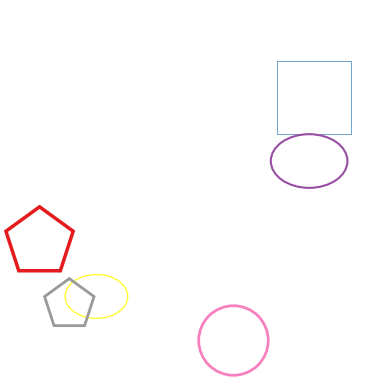[{"shape": "pentagon", "thickness": 2.5, "radius": 0.46, "center": [0.103, 0.371]}, {"shape": "square", "thickness": 0.5, "radius": 0.48, "center": [0.816, 0.747]}, {"shape": "oval", "thickness": 1.5, "radius": 0.5, "center": [0.803, 0.582]}, {"shape": "oval", "thickness": 1, "radius": 0.41, "center": [0.25, 0.23]}, {"shape": "circle", "thickness": 2, "radius": 0.45, "center": [0.606, 0.116]}, {"shape": "pentagon", "thickness": 2, "radius": 0.34, "center": [0.18, 0.209]}]